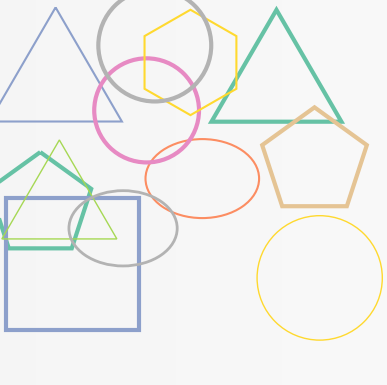[{"shape": "triangle", "thickness": 3, "radius": 0.97, "center": [0.713, 0.781]}, {"shape": "pentagon", "thickness": 3, "radius": 0.69, "center": [0.104, 0.467]}, {"shape": "oval", "thickness": 1.5, "radius": 0.73, "center": [0.522, 0.536]}, {"shape": "square", "thickness": 3, "radius": 0.86, "center": [0.187, 0.315]}, {"shape": "triangle", "thickness": 1.5, "radius": 0.99, "center": [0.143, 0.783]}, {"shape": "circle", "thickness": 3, "radius": 0.68, "center": [0.378, 0.713]}, {"shape": "triangle", "thickness": 1, "radius": 0.86, "center": [0.153, 0.465]}, {"shape": "hexagon", "thickness": 1.5, "radius": 0.68, "center": [0.492, 0.838]}, {"shape": "circle", "thickness": 1, "radius": 0.81, "center": [0.825, 0.278]}, {"shape": "pentagon", "thickness": 3, "radius": 0.71, "center": [0.812, 0.579]}, {"shape": "oval", "thickness": 2, "radius": 0.7, "center": [0.318, 0.407]}, {"shape": "circle", "thickness": 3, "radius": 0.73, "center": [0.399, 0.882]}]